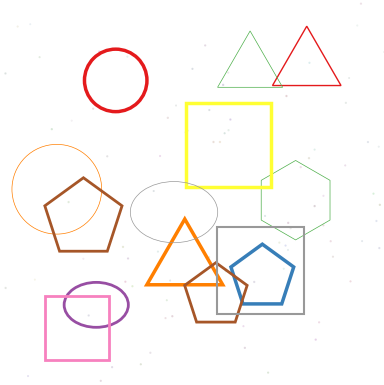[{"shape": "triangle", "thickness": 1, "radius": 0.51, "center": [0.797, 0.829]}, {"shape": "circle", "thickness": 2.5, "radius": 0.41, "center": [0.301, 0.791]}, {"shape": "pentagon", "thickness": 2.5, "radius": 0.43, "center": [0.681, 0.28]}, {"shape": "hexagon", "thickness": 0.5, "radius": 0.52, "center": [0.768, 0.48]}, {"shape": "triangle", "thickness": 0.5, "radius": 0.49, "center": [0.65, 0.822]}, {"shape": "oval", "thickness": 2, "radius": 0.42, "center": [0.25, 0.208]}, {"shape": "circle", "thickness": 0.5, "radius": 0.58, "center": [0.148, 0.508]}, {"shape": "triangle", "thickness": 2.5, "radius": 0.57, "center": [0.48, 0.317]}, {"shape": "square", "thickness": 2.5, "radius": 0.55, "center": [0.593, 0.623]}, {"shape": "pentagon", "thickness": 2, "radius": 0.53, "center": [0.217, 0.433]}, {"shape": "pentagon", "thickness": 2, "radius": 0.43, "center": [0.561, 0.232]}, {"shape": "square", "thickness": 2, "radius": 0.42, "center": [0.201, 0.147]}, {"shape": "square", "thickness": 1.5, "radius": 0.57, "center": [0.677, 0.297]}, {"shape": "oval", "thickness": 0.5, "radius": 0.57, "center": [0.452, 0.449]}]